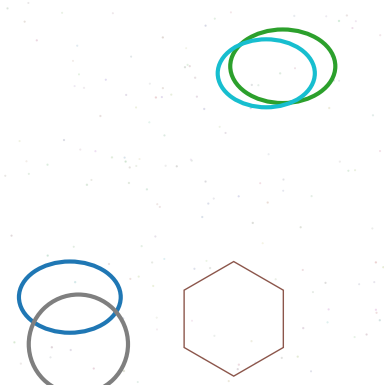[{"shape": "oval", "thickness": 3, "radius": 0.66, "center": [0.181, 0.228]}, {"shape": "oval", "thickness": 3, "radius": 0.68, "center": [0.735, 0.828]}, {"shape": "hexagon", "thickness": 1, "radius": 0.74, "center": [0.607, 0.172]}, {"shape": "circle", "thickness": 3, "radius": 0.64, "center": [0.204, 0.106]}, {"shape": "oval", "thickness": 3, "radius": 0.63, "center": [0.692, 0.81]}]